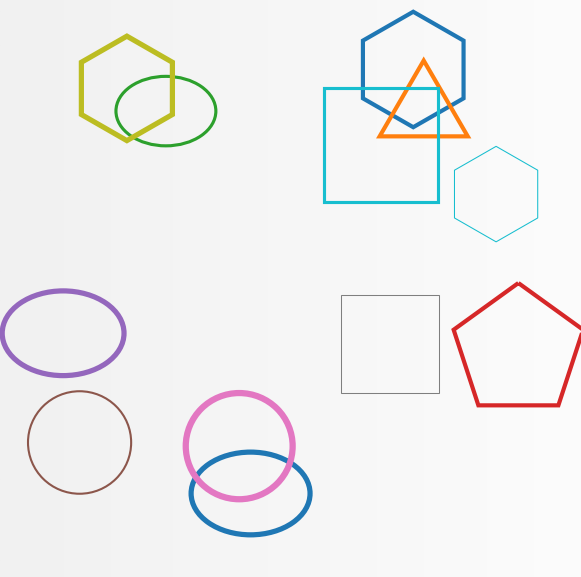[{"shape": "oval", "thickness": 2.5, "radius": 0.51, "center": [0.431, 0.145]}, {"shape": "hexagon", "thickness": 2, "radius": 0.5, "center": [0.711, 0.879]}, {"shape": "triangle", "thickness": 2, "radius": 0.44, "center": [0.729, 0.807]}, {"shape": "oval", "thickness": 1.5, "radius": 0.43, "center": [0.285, 0.807]}, {"shape": "pentagon", "thickness": 2, "radius": 0.59, "center": [0.892, 0.392]}, {"shape": "oval", "thickness": 2.5, "radius": 0.52, "center": [0.109, 0.422]}, {"shape": "circle", "thickness": 1, "radius": 0.44, "center": [0.137, 0.233]}, {"shape": "circle", "thickness": 3, "radius": 0.46, "center": [0.412, 0.227]}, {"shape": "square", "thickness": 0.5, "radius": 0.42, "center": [0.671, 0.403]}, {"shape": "hexagon", "thickness": 2.5, "radius": 0.45, "center": [0.218, 0.846]}, {"shape": "hexagon", "thickness": 0.5, "radius": 0.41, "center": [0.853, 0.663]}, {"shape": "square", "thickness": 1.5, "radius": 0.49, "center": [0.655, 0.748]}]